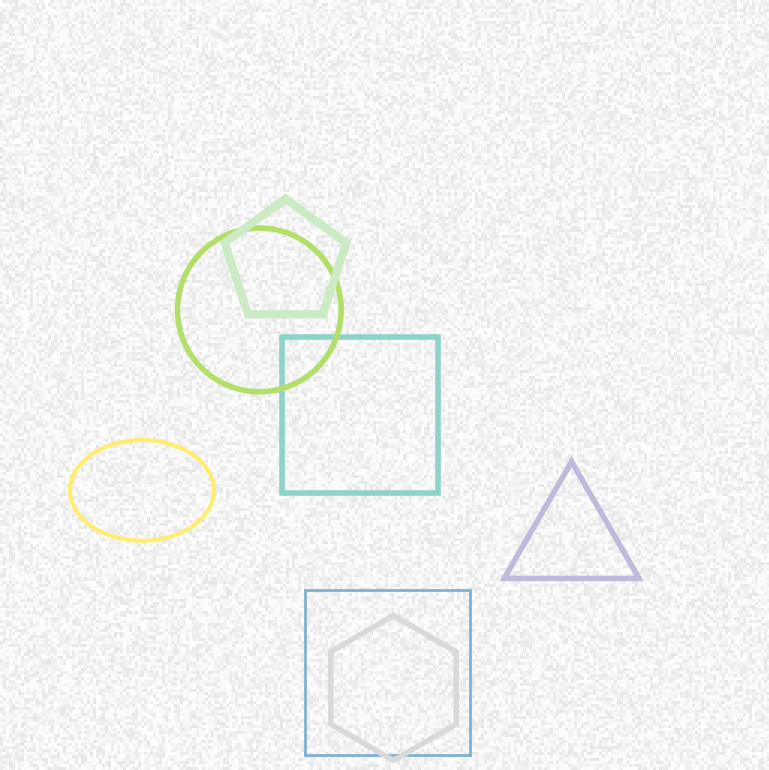[{"shape": "square", "thickness": 2, "radius": 0.5, "center": [0.468, 0.461]}, {"shape": "triangle", "thickness": 2, "radius": 0.51, "center": [0.742, 0.299]}, {"shape": "square", "thickness": 1, "radius": 0.54, "center": [0.503, 0.127]}, {"shape": "circle", "thickness": 2, "radius": 0.53, "center": [0.337, 0.598]}, {"shape": "hexagon", "thickness": 2, "radius": 0.47, "center": [0.511, 0.106]}, {"shape": "pentagon", "thickness": 3, "radius": 0.41, "center": [0.371, 0.659]}, {"shape": "oval", "thickness": 1.5, "radius": 0.47, "center": [0.184, 0.363]}]